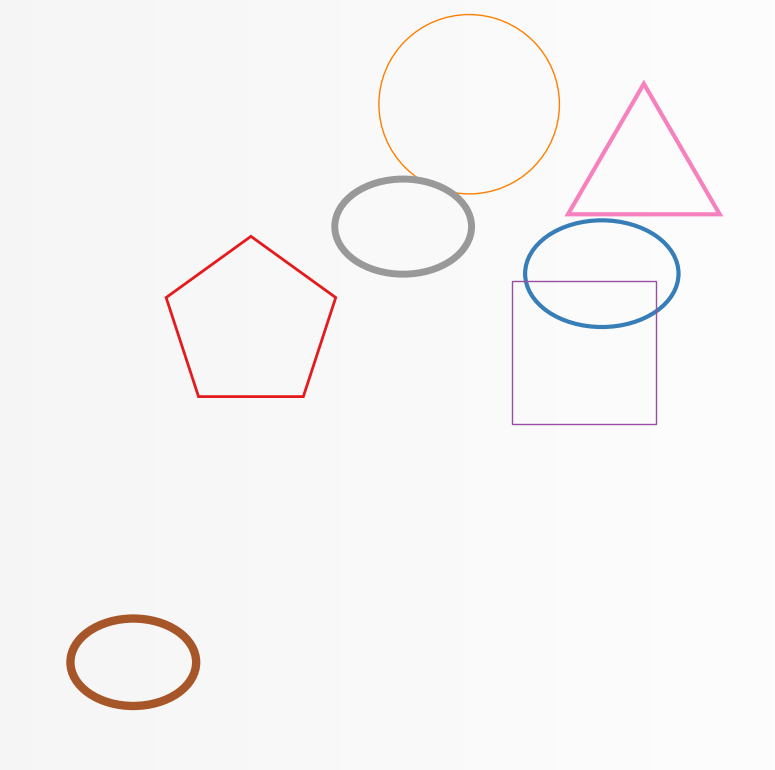[{"shape": "pentagon", "thickness": 1, "radius": 0.58, "center": [0.324, 0.578]}, {"shape": "oval", "thickness": 1.5, "radius": 0.49, "center": [0.777, 0.645]}, {"shape": "square", "thickness": 0.5, "radius": 0.46, "center": [0.754, 0.542]}, {"shape": "circle", "thickness": 0.5, "radius": 0.58, "center": [0.605, 0.865]}, {"shape": "oval", "thickness": 3, "radius": 0.41, "center": [0.172, 0.14]}, {"shape": "triangle", "thickness": 1.5, "radius": 0.57, "center": [0.831, 0.778]}, {"shape": "oval", "thickness": 2.5, "radius": 0.44, "center": [0.52, 0.706]}]